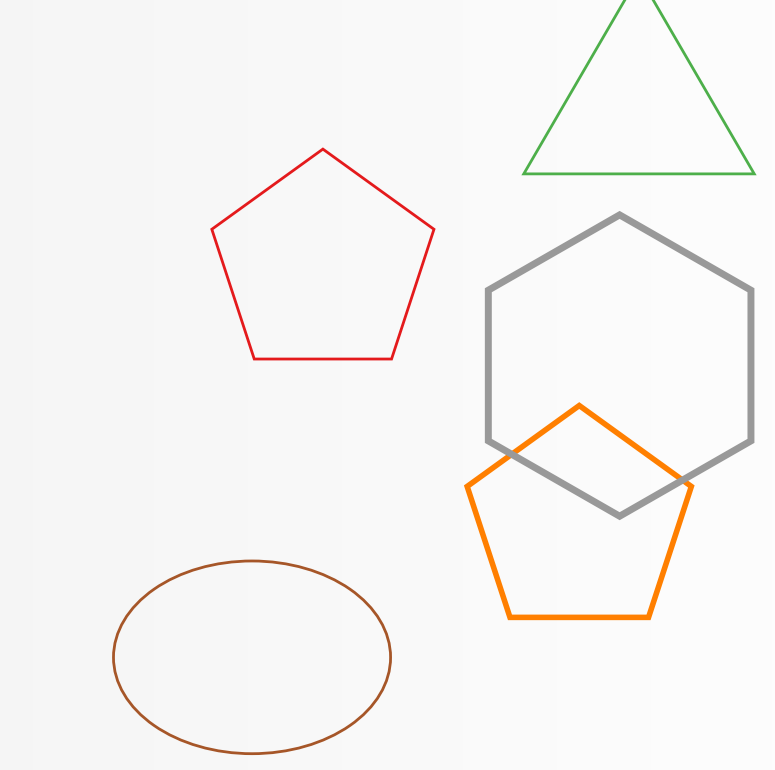[{"shape": "pentagon", "thickness": 1, "radius": 0.75, "center": [0.417, 0.656]}, {"shape": "triangle", "thickness": 1, "radius": 0.86, "center": [0.825, 0.86]}, {"shape": "pentagon", "thickness": 2, "radius": 0.76, "center": [0.747, 0.321]}, {"shape": "oval", "thickness": 1, "radius": 0.89, "center": [0.325, 0.146]}, {"shape": "hexagon", "thickness": 2.5, "radius": 0.98, "center": [0.8, 0.525]}]